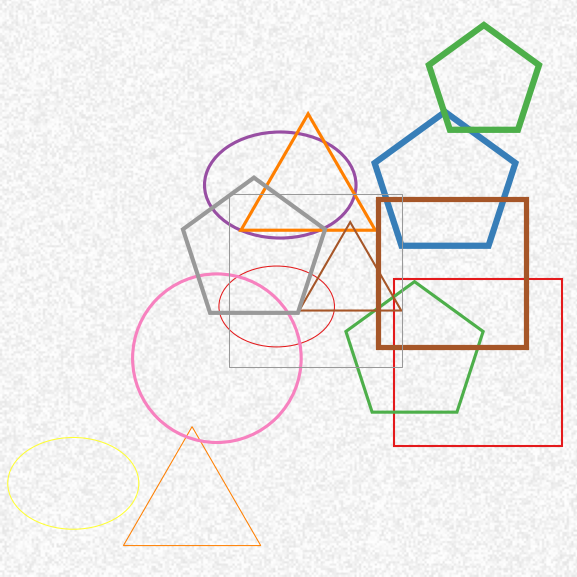[{"shape": "square", "thickness": 1, "radius": 0.72, "center": [0.828, 0.371]}, {"shape": "oval", "thickness": 0.5, "radius": 0.5, "center": [0.479, 0.468]}, {"shape": "pentagon", "thickness": 3, "radius": 0.64, "center": [0.771, 0.677]}, {"shape": "pentagon", "thickness": 1.5, "radius": 0.62, "center": [0.718, 0.387]}, {"shape": "pentagon", "thickness": 3, "radius": 0.5, "center": [0.838, 0.856]}, {"shape": "oval", "thickness": 1.5, "radius": 0.66, "center": [0.485, 0.679]}, {"shape": "triangle", "thickness": 0.5, "radius": 0.69, "center": [0.333, 0.123]}, {"shape": "triangle", "thickness": 1.5, "radius": 0.67, "center": [0.534, 0.668]}, {"shape": "oval", "thickness": 0.5, "radius": 0.57, "center": [0.127, 0.162]}, {"shape": "triangle", "thickness": 1, "radius": 0.51, "center": [0.606, 0.512]}, {"shape": "square", "thickness": 2.5, "radius": 0.64, "center": [0.783, 0.526]}, {"shape": "circle", "thickness": 1.5, "radius": 0.73, "center": [0.376, 0.379]}, {"shape": "square", "thickness": 0.5, "radius": 0.75, "center": [0.547, 0.514]}, {"shape": "pentagon", "thickness": 2, "radius": 0.65, "center": [0.44, 0.562]}]